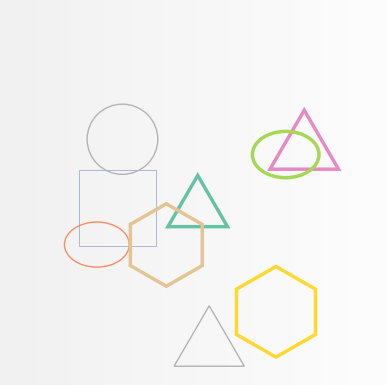[{"shape": "triangle", "thickness": 2.5, "radius": 0.44, "center": [0.51, 0.456]}, {"shape": "oval", "thickness": 1, "radius": 0.42, "center": [0.25, 0.365]}, {"shape": "square", "thickness": 0.5, "radius": 0.49, "center": [0.303, 0.459]}, {"shape": "triangle", "thickness": 2.5, "radius": 0.51, "center": [0.785, 0.612]}, {"shape": "oval", "thickness": 2.5, "radius": 0.43, "center": [0.737, 0.599]}, {"shape": "hexagon", "thickness": 2.5, "radius": 0.59, "center": [0.712, 0.19]}, {"shape": "hexagon", "thickness": 2.5, "radius": 0.54, "center": [0.429, 0.364]}, {"shape": "triangle", "thickness": 1, "radius": 0.52, "center": [0.54, 0.101]}, {"shape": "circle", "thickness": 1, "radius": 0.46, "center": [0.316, 0.638]}]